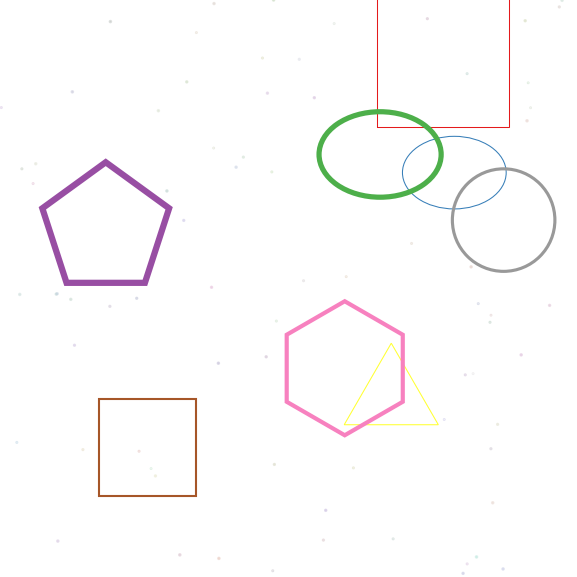[{"shape": "square", "thickness": 0.5, "radius": 0.57, "center": [0.767, 0.894]}, {"shape": "oval", "thickness": 0.5, "radius": 0.45, "center": [0.787, 0.7]}, {"shape": "oval", "thickness": 2.5, "radius": 0.53, "center": [0.658, 0.732]}, {"shape": "pentagon", "thickness": 3, "radius": 0.58, "center": [0.183, 0.603]}, {"shape": "triangle", "thickness": 0.5, "radius": 0.47, "center": [0.678, 0.311]}, {"shape": "square", "thickness": 1, "radius": 0.42, "center": [0.255, 0.224]}, {"shape": "hexagon", "thickness": 2, "radius": 0.58, "center": [0.597, 0.361]}, {"shape": "circle", "thickness": 1.5, "radius": 0.44, "center": [0.872, 0.618]}]